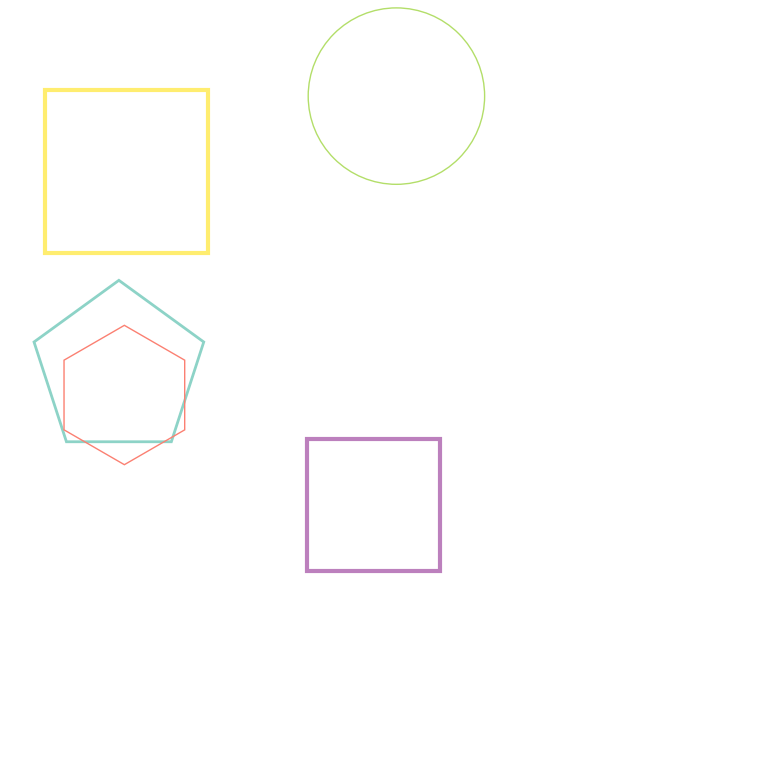[{"shape": "pentagon", "thickness": 1, "radius": 0.58, "center": [0.154, 0.52]}, {"shape": "hexagon", "thickness": 0.5, "radius": 0.45, "center": [0.162, 0.487]}, {"shape": "circle", "thickness": 0.5, "radius": 0.57, "center": [0.515, 0.875]}, {"shape": "square", "thickness": 1.5, "radius": 0.43, "center": [0.485, 0.344]}, {"shape": "square", "thickness": 1.5, "radius": 0.53, "center": [0.164, 0.777]}]